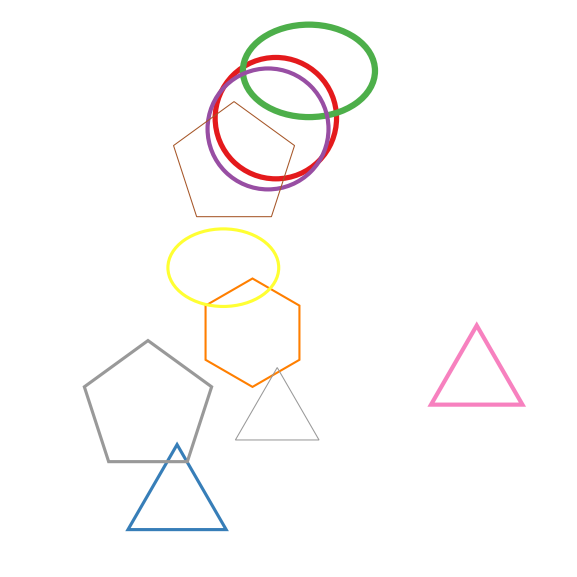[{"shape": "circle", "thickness": 2.5, "radius": 0.53, "center": [0.478, 0.795]}, {"shape": "triangle", "thickness": 1.5, "radius": 0.49, "center": [0.307, 0.131]}, {"shape": "oval", "thickness": 3, "radius": 0.57, "center": [0.535, 0.876]}, {"shape": "circle", "thickness": 2, "radius": 0.52, "center": [0.464, 0.776]}, {"shape": "hexagon", "thickness": 1, "radius": 0.47, "center": [0.437, 0.423]}, {"shape": "oval", "thickness": 1.5, "radius": 0.48, "center": [0.387, 0.536]}, {"shape": "pentagon", "thickness": 0.5, "radius": 0.55, "center": [0.405, 0.713]}, {"shape": "triangle", "thickness": 2, "radius": 0.46, "center": [0.826, 0.344]}, {"shape": "pentagon", "thickness": 1.5, "radius": 0.58, "center": [0.256, 0.293]}, {"shape": "triangle", "thickness": 0.5, "radius": 0.42, "center": [0.48, 0.279]}]